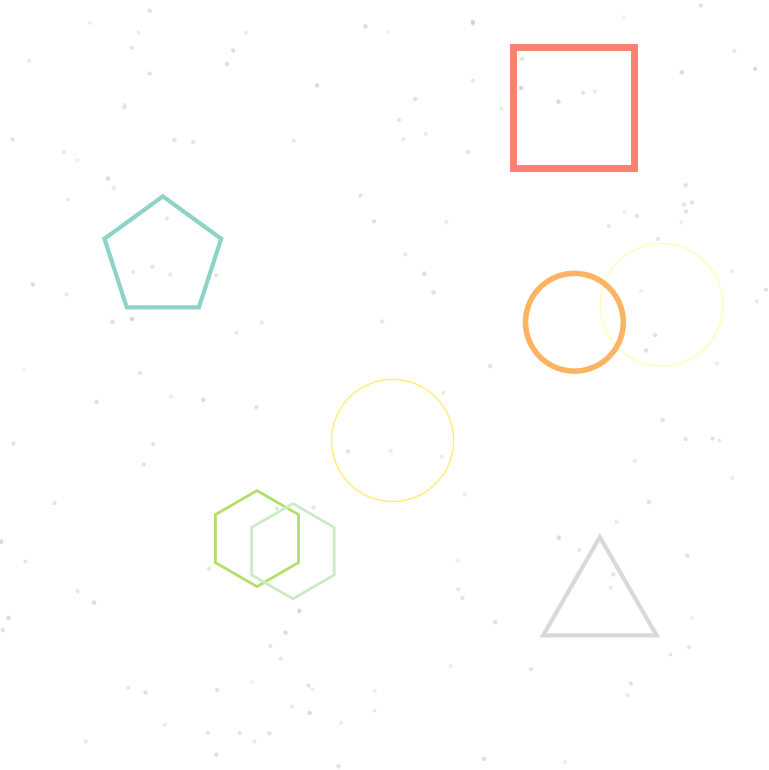[{"shape": "pentagon", "thickness": 1.5, "radius": 0.4, "center": [0.211, 0.665]}, {"shape": "circle", "thickness": 0.5, "radius": 0.4, "center": [0.859, 0.604]}, {"shape": "square", "thickness": 2.5, "radius": 0.39, "center": [0.745, 0.86]}, {"shape": "circle", "thickness": 2, "radius": 0.32, "center": [0.746, 0.582]}, {"shape": "hexagon", "thickness": 1, "radius": 0.31, "center": [0.334, 0.301]}, {"shape": "triangle", "thickness": 1.5, "radius": 0.43, "center": [0.779, 0.217]}, {"shape": "hexagon", "thickness": 1, "radius": 0.31, "center": [0.38, 0.284]}, {"shape": "circle", "thickness": 0.5, "radius": 0.4, "center": [0.51, 0.428]}]